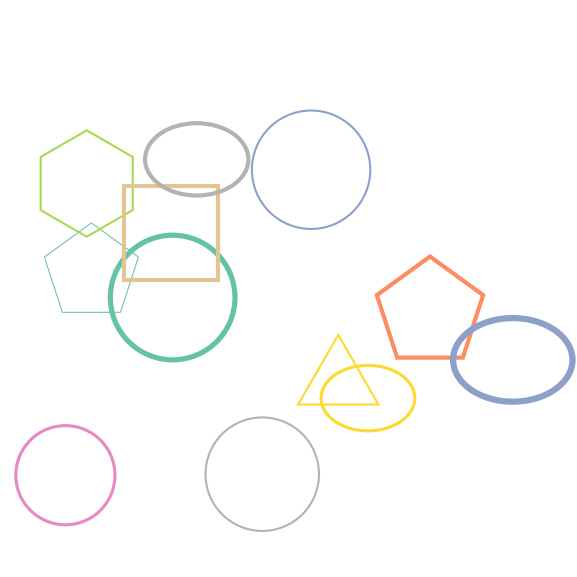[{"shape": "pentagon", "thickness": 0.5, "radius": 0.43, "center": [0.158, 0.528]}, {"shape": "circle", "thickness": 2.5, "radius": 0.54, "center": [0.299, 0.484]}, {"shape": "pentagon", "thickness": 2, "radius": 0.48, "center": [0.745, 0.458]}, {"shape": "circle", "thickness": 1, "radius": 0.51, "center": [0.539, 0.705]}, {"shape": "oval", "thickness": 3, "radius": 0.52, "center": [0.888, 0.376]}, {"shape": "circle", "thickness": 1.5, "radius": 0.43, "center": [0.113, 0.176]}, {"shape": "hexagon", "thickness": 1, "radius": 0.46, "center": [0.15, 0.681]}, {"shape": "oval", "thickness": 1.5, "radius": 0.41, "center": [0.637, 0.31]}, {"shape": "triangle", "thickness": 1, "radius": 0.4, "center": [0.586, 0.339]}, {"shape": "square", "thickness": 2, "radius": 0.41, "center": [0.296, 0.596]}, {"shape": "circle", "thickness": 1, "radius": 0.49, "center": [0.454, 0.178]}, {"shape": "oval", "thickness": 2, "radius": 0.45, "center": [0.341, 0.723]}]